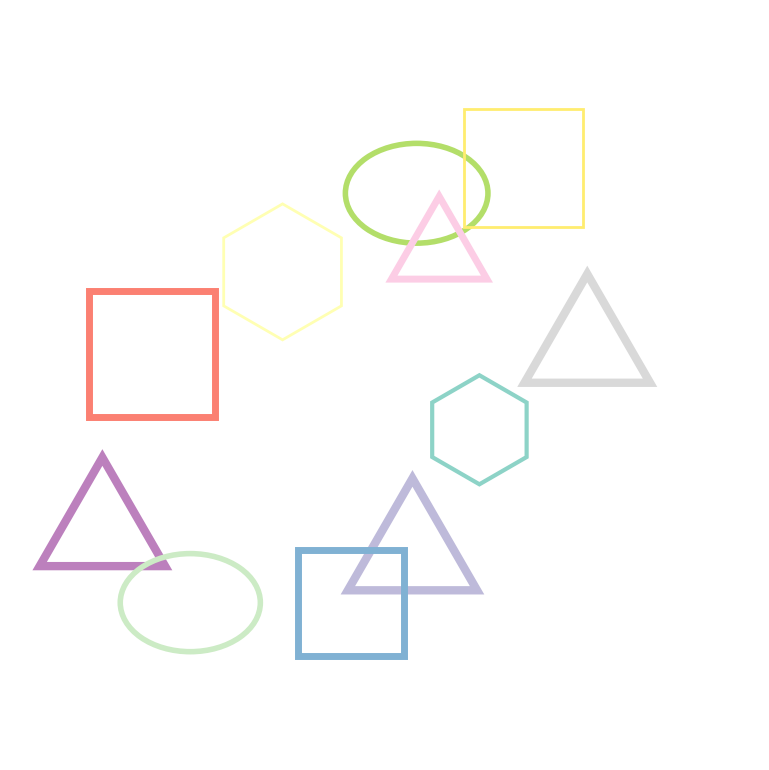[{"shape": "hexagon", "thickness": 1.5, "radius": 0.35, "center": [0.623, 0.442]}, {"shape": "hexagon", "thickness": 1, "radius": 0.44, "center": [0.367, 0.647]}, {"shape": "triangle", "thickness": 3, "radius": 0.48, "center": [0.536, 0.282]}, {"shape": "square", "thickness": 2.5, "radius": 0.41, "center": [0.197, 0.541]}, {"shape": "square", "thickness": 2.5, "radius": 0.35, "center": [0.456, 0.217]}, {"shape": "oval", "thickness": 2, "radius": 0.46, "center": [0.541, 0.749]}, {"shape": "triangle", "thickness": 2.5, "radius": 0.36, "center": [0.57, 0.673]}, {"shape": "triangle", "thickness": 3, "radius": 0.47, "center": [0.763, 0.55]}, {"shape": "triangle", "thickness": 3, "radius": 0.47, "center": [0.133, 0.312]}, {"shape": "oval", "thickness": 2, "radius": 0.45, "center": [0.247, 0.217]}, {"shape": "square", "thickness": 1, "radius": 0.39, "center": [0.68, 0.782]}]